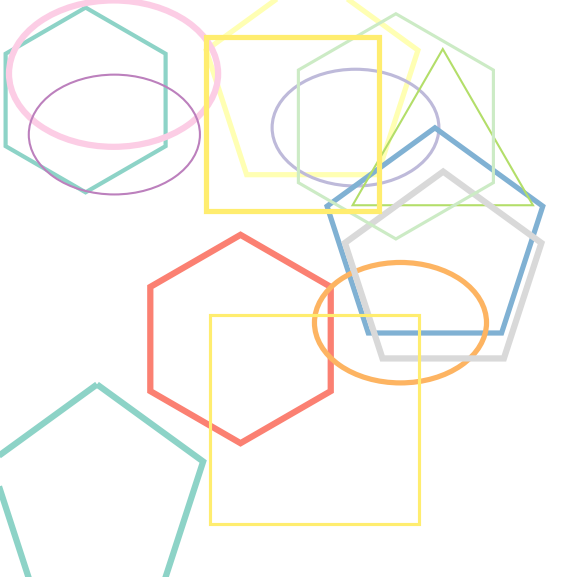[{"shape": "hexagon", "thickness": 2, "radius": 0.8, "center": [0.148, 0.826]}, {"shape": "pentagon", "thickness": 3, "radius": 0.97, "center": [0.168, 0.14]}, {"shape": "pentagon", "thickness": 2.5, "radius": 0.96, "center": [0.54, 0.853]}, {"shape": "oval", "thickness": 1.5, "radius": 0.72, "center": [0.616, 0.778]}, {"shape": "hexagon", "thickness": 3, "radius": 0.9, "center": [0.416, 0.412]}, {"shape": "pentagon", "thickness": 2.5, "radius": 0.98, "center": [0.753, 0.581]}, {"shape": "oval", "thickness": 2.5, "radius": 0.74, "center": [0.693, 0.44]}, {"shape": "triangle", "thickness": 1, "radius": 0.9, "center": [0.767, 0.734]}, {"shape": "oval", "thickness": 3, "radius": 0.91, "center": [0.197, 0.872]}, {"shape": "pentagon", "thickness": 3, "radius": 0.89, "center": [0.767, 0.523]}, {"shape": "oval", "thickness": 1, "radius": 0.74, "center": [0.198, 0.766]}, {"shape": "hexagon", "thickness": 1.5, "radius": 0.97, "center": [0.686, 0.78]}, {"shape": "square", "thickness": 2.5, "radius": 0.75, "center": [0.506, 0.785]}, {"shape": "square", "thickness": 1.5, "radius": 0.9, "center": [0.544, 0.273]}]